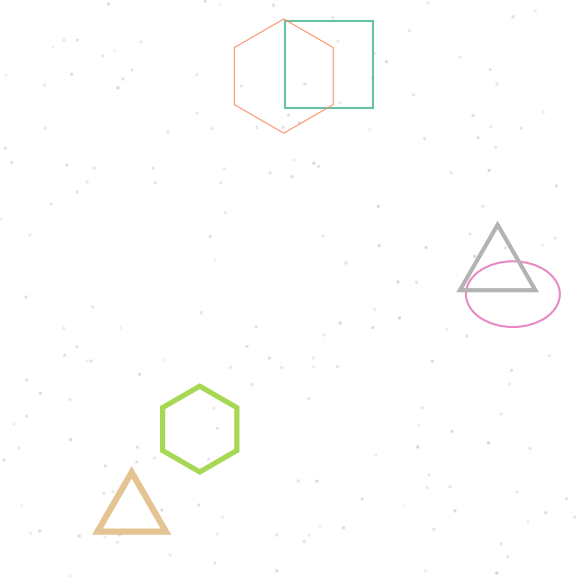[{"shape": "square", "thickness": 1, "radius": 0.38, "center": [0.57, 0.888]}, {"shape": "hexagon", "thickness": 0.5, "radius": 0.49, "center": [0.491, 0.867]}, {"shape": "oval", "thickness": 1, "radius": 0.41, "center": [0.888, 0.49]}, {"shape": "hexagon", "thickness": 2.5, "radius": 0.37, "center": [0.346, 0.256]}, {"shape": "triangle", "thickness": 3, "radius": 0.34, "center": [0.228, 0.113]}, {"shape": "triangle", "thickness": 2, "radius": 0.38, "center": [0.862, 0.534]}]